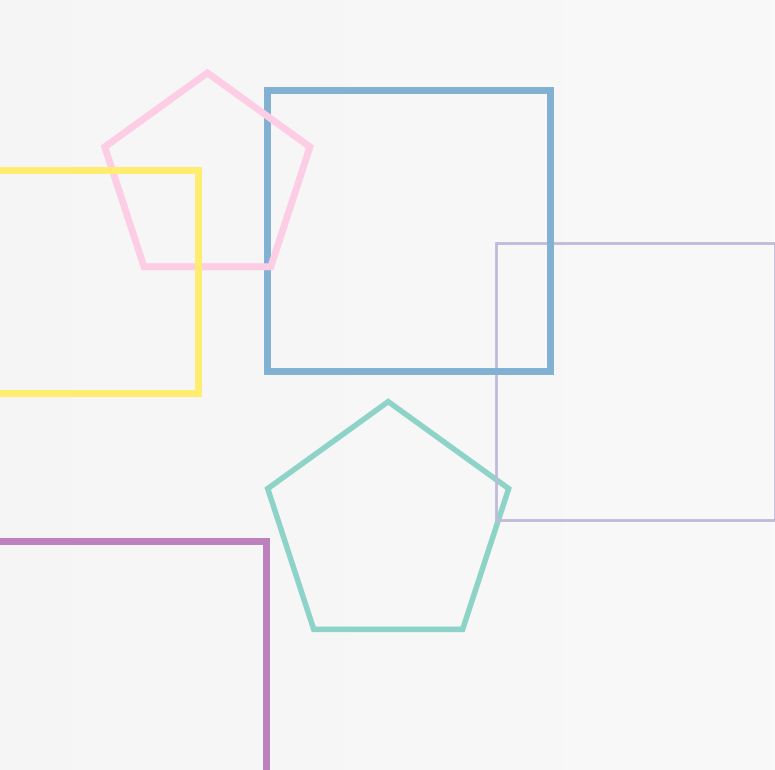[{"shape": "pentagon", "thickness": 2, "radius": 0.82, "center": [0.501, 0.315]}, {"shape": "square", "thickness": 1, "radius": 0.9, "center": [0.82, 0.504]}, {"shape": "square", "thickness": 2.5, "radius": 0.91, "center": [0.527, 0.7]}, {"shape": "pentagon", "thickness": 2.5, "radius": 0.7, "center": [0.268, 0.766]}, {"shape": "square", "thickness": 2.5, "radius": 0.95, "center": [0.153, 0.106]}, {"shape": "square", "thickness": 2.5, "radius": 0.72, "center": [0.111, 0.635]}]